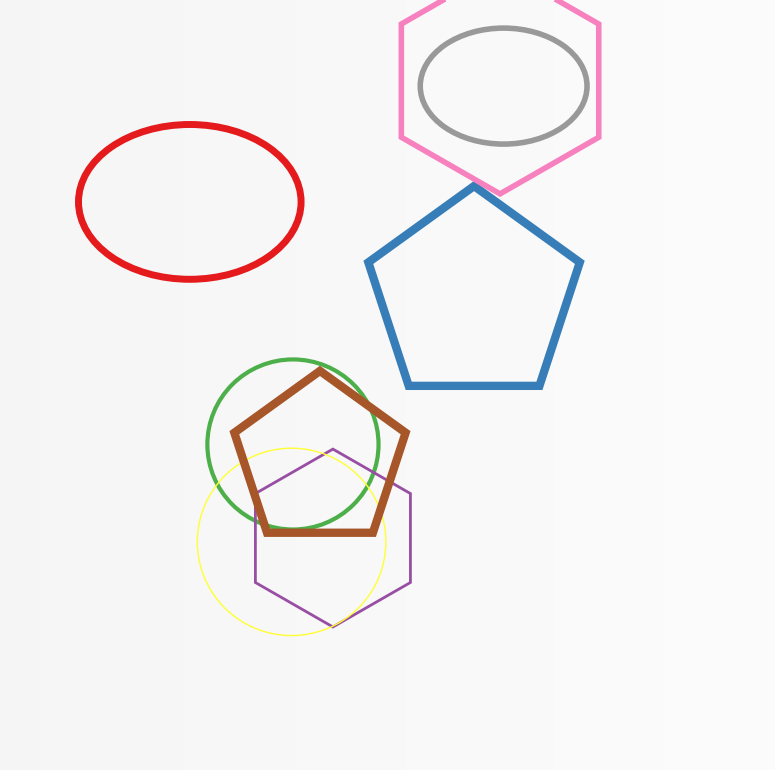[{"shape": "oval", "thickness": 2.5, "radius": 0.72, "center": [0.245, 0.738]}, {"shape": "pentagon", "thickness": 3, "radius": 0.72, "center": [0.612, 0.615]}, {"shape": "circle", "thickness": 1.5, "radius": 0.55, "center": [0.378, 0.423]}, {"shape": "hexagon", "thickness": 1, "radius": 0.58, "center": [0.43, 0.301]}, {"shape": "circle", "thickness": 0.5, "radius": 0.61, "center": [0.376, 0.296]}, {"shape": "pentagon", "thickness": 3, "radius": 0.58, "center": [0.413, 0.402]}, {"shape": "hexagon", "thickness": 2, "radius": 0.74, "center": [0.645, 0.895]}, {"shape": "oval", "thickness": 2, "radius": 0.54, "center": [0.65, 0.888]}]